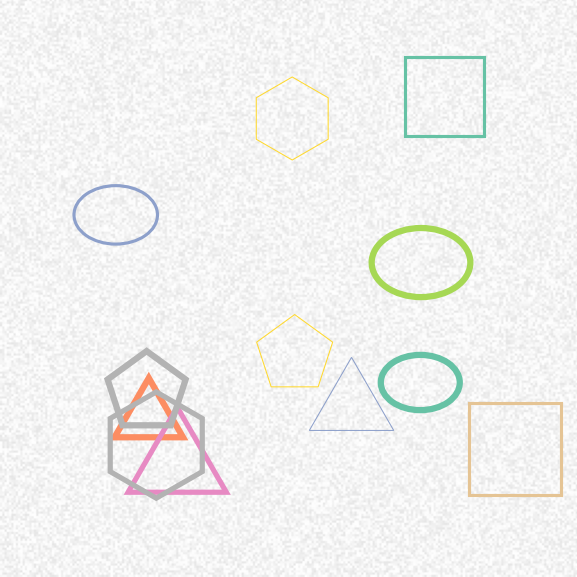[{"shape": "oval", "thickness": 3, "radius": 0.34, "center": [0.728, 0.337]}, {"shape": "square", "thickness": 1.5, "radius": 0.34, "center": [0.77, 0.831]}, {"shape": "triangle", "thickness": 3, "radius": 0.34, "center": [0.258, 0.276]}, {"shape": "oval", "thickness": 1.5, "radius": 0.36, "center": [0.2, 0.627]}, {"shape": "triangle", "thickness": 0.5, "radius": 0.42, "center": [0.609, 0.296]}, {"shape": "triangle", "thickness": 2.5, "radius": 0.49, "center": [0.307, 0.196]}, {"shape": "oval", "thickness": 3, "radius": 0.43, "center": [0.729, 0.544]}, {"shape": "hexagon", "thickness": 0.5, "radius": 0.36, "center": [0.506, 0.794]}, {"shape": "pentagon", "thickness": 0.5, "radius": 0.35, "center": [0.51, 0.385]}, {"shape": "square", "thickness": 1.5, "radius": 0.4, "center": [0.892, 0.221]}, {"shape": "pentagon", "thickness": 3, "radius": 0.36, "center": [0.254, 0.32]}, {"shape": "hexagon", "thickness": 2.5, "radius": 0.46, "center": [0.271, 0.229]}]